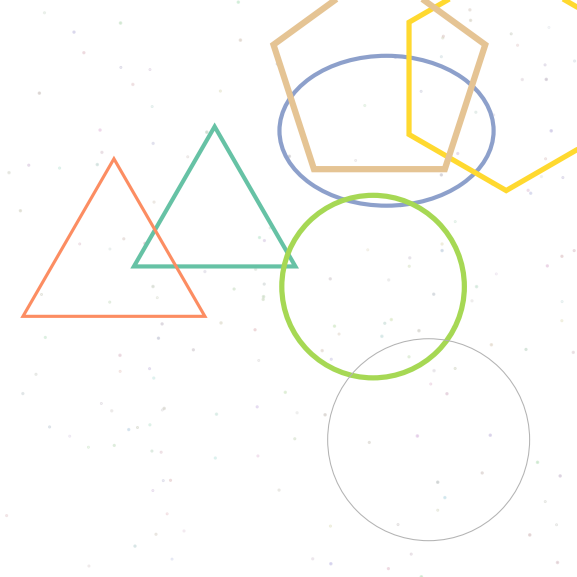[{"shape": "triangle", "thickness": 2, "radius": 0.81, "center": [0.372, 0.618]}, {"shape": "triangle", "thickness": 1.5, "radius": 0.91, "center": [0.197, 0.542]}, {"shape": "oval", "thickness": 2, "radius": 0.93, "center": [0.669, 0.773]}, {"shape": "circle", "thickness": 2.5, "radius": 0.79, "center": [0.646, 0.503]}, {"shape": "hexagon", "thickness": 2.5, "radius": 0.97, "center": [0.877, 0.863]}, {"shape": "pentagon", "thickness": 3, "radius": 0.96, "center": [0.657, 0.862]}, {"shape": "circle", "thickness": 0.5, "radius": 0.87, "center": [0.742, 0.238]}]